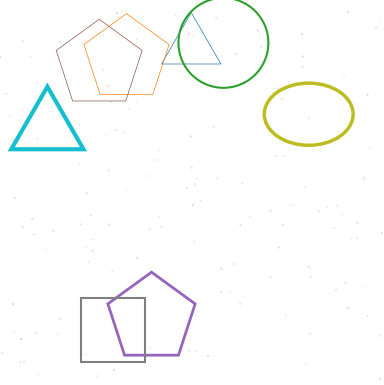[{"shape": "triangle", "thickness": 0.5, "radius": 0.45, "center": [0.497, 0.878]}, {"shape": "pentagon", "thickness": 0.5, "radius": 0.58, "center": [0.329, 0.848]}, {"shape": "circle", "thickness": 1.5, "radius": 0.58, "center": [0.58, 0.889]}, {"shape": "pentagon", "thickness": 2, "radius": 0.6, "center": [0.394, 0.174]}, {"shape": "pentagon", "thickness": 0.5, "radius": 0.59, "center": [0.258, 0.833]}, {"shape": "square", "thickness": 1.5, "radius": 0.41, "center": [0.294, 0.143]}, {"shape": "oval", "thickness": 2.5, "radius": 0.58, "center": [0.802, 0.703]}, {"shape": "triangle", "thickness": 3, "radius": 0.54, "center": [0.123, 0.666]}]